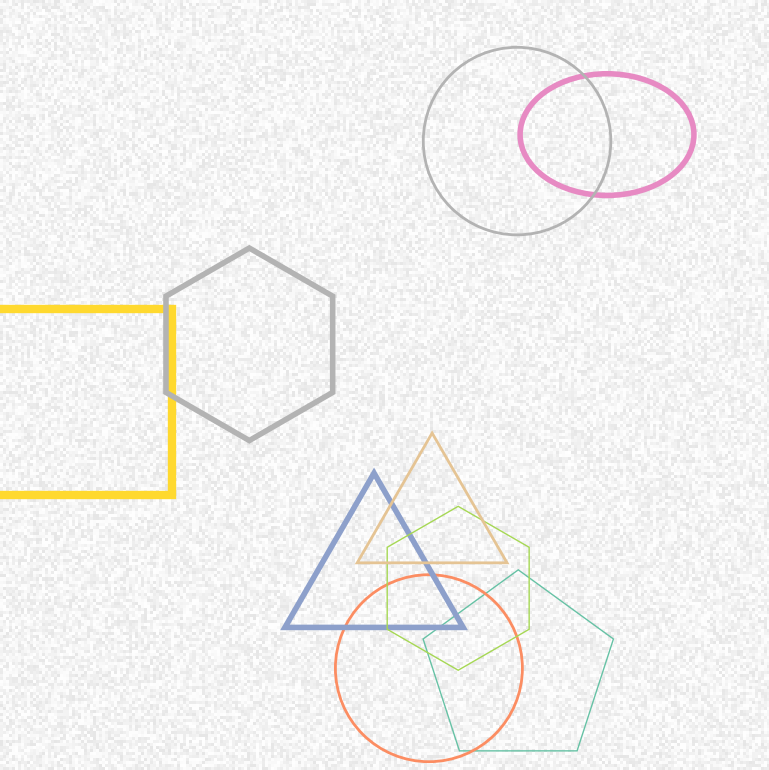[{"shape": "pentagon", "thickness": 0.5, "radius": 0.65, "center": [0.673, 0.13]}, {"shape": "circle", "thickness": 1, "radius": 0.61, "center": [0.557, 0.132]}, {"shape": "triangle", "thickness": 2, "radius": 0.67, "center": [0.486, 0.252]}, {"shape": "oval", "thickness": 2, "radius": 0.56, "center": [0.788, 0.825]}, {"shape": "hexagon", "thickness": 0.5, "radius": 0.53, "center": [0.595, 0.236]}, {"shape": "square", "thickness": 3, "radius": 0.6, "center": [0.103, 0.478]}, {"shape": "triangle", "thickness": 1, "radius": 0.56, "center": [0.561, 0.325]}, {"shape": "circle", "thickness": 1, "radius": 0.61, "center": [0.671, 0.817]}, {"shape": "hexagon", "thickness": 2, "radius": 0.62, "center": [0.324, 0.553]}]